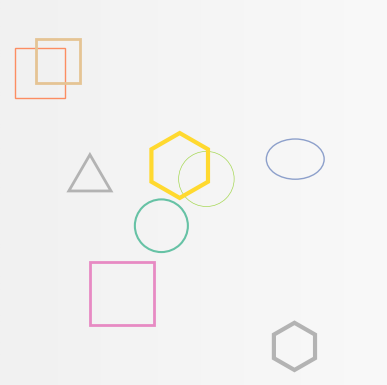[{"shape": "circle", "thickness": 1.5, "radius": 0.34, "center": [0.416, 0.414]}, {"shape": "square", "thickness": 1, "radius": 0.33, "center": [0.103, 0.81]}, {"shape": "oval", "thickness": 1, "radius": 0.37, "center": [0.762, 0.587]}, {"shape": "square", "thickness": 2, "radius": 0.41, "center": [0.315, 0.237]}, {"shape": "circle", "thickness": 0.5, "radius": 0.36, "center": [0.533, 0.535]}, {"shape": "hexagon", "thickness": 3, "radius": 0.42, "center": [0.464, 0.57]}, {"shape": "square", "thickness": 2, "radius": 0.29, "center": [0.149, 0.843]}, {"shape": "hexagon", "thickness": 3, "radius": 0.31, "center": [0.76, 0.1]}, {"shape": "triangle", "thickness": 2, "radius": 0.31, "center": [0.232, 0.535]}]